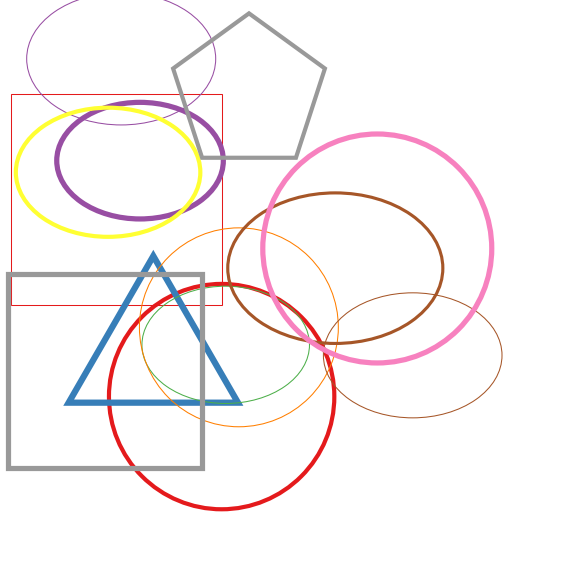[{"shape": "circle", "thickness": 2, "radius": 0.98, "center": [0.384, 0.312]}, {"shape": "square", "thickness": 0.5, "radius": 0.91, "center": [0.202, 0.654]}, {"shape": "triangle", "thickness": 3, "radius": 0.85, "center": [0.265, 0.386]}, {"shape": "oval", "thickness": 0.5, "radius": 0.73, "center": [0.391, 0.402]}, {"shape": "oval", "thickness": 0.5, "radius": 0.82, "center": [0.21, 0.897]}, {"shape": "oval", "thickness": 2.5, "radius": 0.72, "center": [0.242, 0.721]}, {"shape": "circle", "thickness": 0.5, "radius": 0.86, "center": [0.414, 0.432]}, {"shape": "oval", "thickness": 2, "radius": 0.8, "center": [0.187, 0.701]}, {"shape": "oval", "thickness": 0.5, "radius": 0.77, "center": [0.715, 0.384]}, {"shape": "oval", "thickness": 1.5, "radius": 0.93, "center": [0.581, 0.535]}, {"shape": "circle", "thickness": 2.5, "radius": 0.99, "center": [0.653, 0.569]}, {"shape": "pentagon", "thickness": 2, "radius": 0.69, "center": [0.431, 0.838]}, {"shape": "square", "thickness": 2.5, "radius": 0.84, "center": [0.181, 0.357]}]